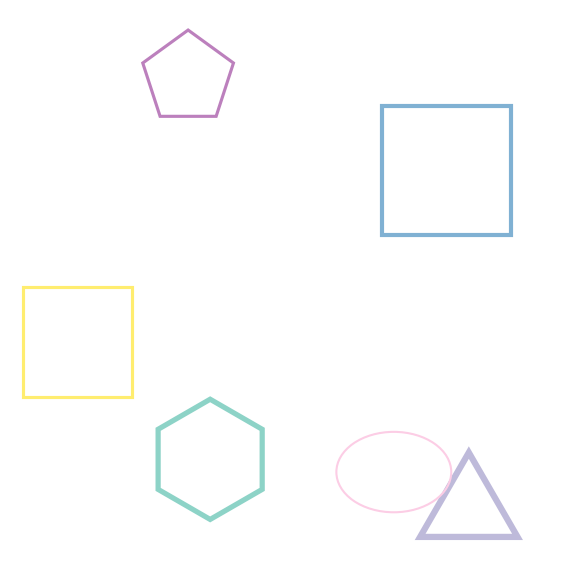[{"shape": "hexagon", "thickness": 2.5, "radius": 0.52, "center": [0.364, 0.204]}, {"shape": "triangle", "thickness": 3, "radius": 0.49, "center": [0.812, 0.118]}, {"shape": "square", "thickness": 2, "radius": 0.56, "center": [0.773, 0.704]}, {"shape": "oval", "thickness": 1, "radius": 0.5, "center": [0.682, 0.182]}, {"shape": "pentagon", "thickness": 1.5, "radius": 0.41, "center": [0.326, 0.865]}, {"shape": "square", "thickness": 1.5, "radius": 0.47, "center": [0.134, 0.407]}]